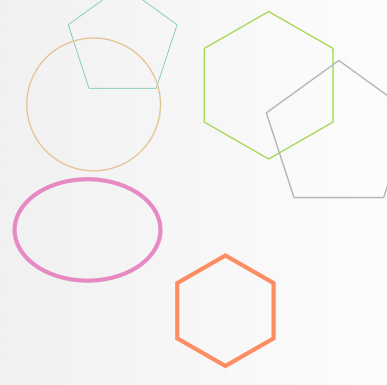[{"shape": "pentagon", "thickness": 0.5, "radius": 0.74, "center": [0.316, 0.89]}, {"shape": "hexagon", "thickness": 3, "radius": 0.72, "center": [0.582, 0.193]}, {"shape": "oval", "thickness": 3, "radius": 0.94, "center": [0.226, 0.403]}, {"shape": "hexagon", "thickness": 1, "radius": 0.96, "center": [0.693, 0.779]}, {"shape": "circle", "thickness": 1, "radius": 0.86, "center": [0.242, 0.729]}, {"shape": "pentagon", "thickness": 1, "radius": 0.98, "center": [0.874, 0.646]}]